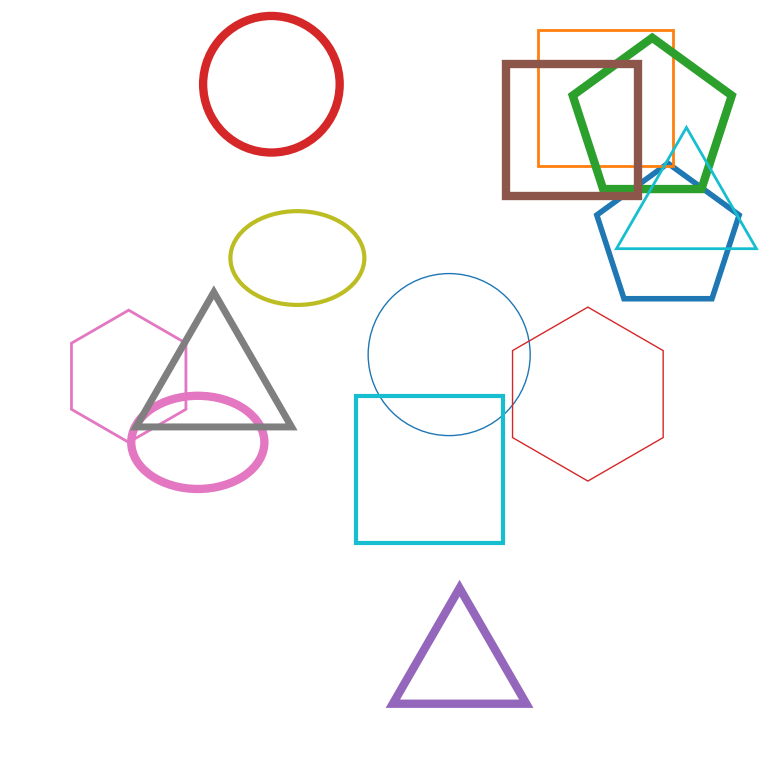[{"shape": "pentagon", "thickness": 2, "radius": 0.49, "center": [0.868, 0.691]}, {"shape": "circle", "thickness": 0.5, "radius": 0.53, "center": [0.583, 0.539]}, {"shape": "square", "thickness": 1, "radius": 0.44, "center": [0.786, 0.873]}, {"shape": "pentagon", "thickness": 3, "radius": 0.54, "center": [0.847, 0.842]}, {"shape": "circle", "thickness": 3, "radius": 0.44, "center": [0.352, 0.891]}, {"shape": "hexagon", "thickness": 0.5, "radius": 0.56, "center": [0.763, 0.488]}, {"shape": "triangle", "thickness": 3, "radius": 0.5, "center": [0.597, 0.136]}, {"shape": "square", "thickness": 3, "radius": 0.43, "center": [0.742, 0.831]}, {"shape": "hexagon", "thickness": 1, "radius": 0.43, "center": [0.167, 0.511]}, {"shape": "oval", "thickness": 3, "radius": 0.43, "center": [0.257, 0.425]}, {"shape": "triangle", "thickness": 2.5, "radius": 0.58, "center": [0.278, 0.504]}, {"shape": "oval", "thickness": 1.5, "radius": 0.43, "center": [0.386, 0.665]}, {"shape": "triangle", "thickness": 1, "radius": 0.52, "center": [0.891, 0.729]}, {"shape": "square", "thickness": 1.5, "radius": 0.48, "center": [0.558, 0.391]}]